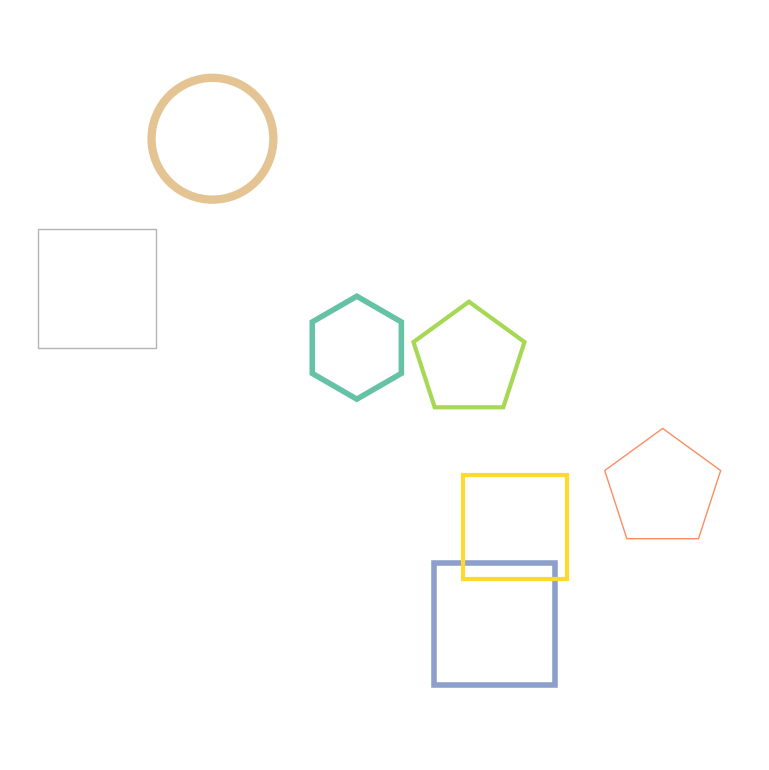[{"shape": "hexagon", "thickness": 2, "radius": 0.33, "center": [0.463, 0.548]}, {"shape": "pentagon", "thickness": 0.5, "radius": 0.4, "center": [0.861, 0.364]}, {"shape": "square", "thickness": 2, "radius": 0.4, "center": [0.642, 0.189]}, {"shape": "pentagon", "thickness": 1.5, "radius": 0.38, "center": [0.609, 0.532]}, {"shape": "square", "thickness": 1.5, "radius": 0.34, "center": [0.669, 0.316]}, {"shape": "circle", "thickness": 3, "radius": 0.4, "center": [0.276, 0.82]}, {"shape": "square", "thickness": 0.5, "radius": 0.38, "center": [0.126, 0.626]}]